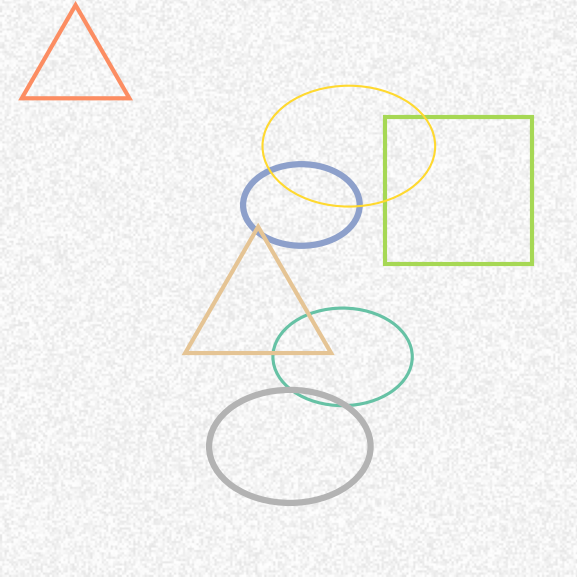[{"shape": "oval", "thickness": 1.5, "radius": 0.6, "center": [0.593, 0.381]}, {"shape": "triangle", "thickness": 2, "radius": 0.54, "center": [0.131, 0.883]}, {"shape": "oval", "thickness": 3, "radius": 0.5, "center": [0.522, 0.644]}, {"shape": "square", "thickness": 2, "radius": 0.64, "center": [0.794, 0.669]}, {"shape": "oval", "thickness": 1, "radius": 0.75, "center": [0.604, 0.746]}, {"shape": "triangle", "thickness": 2, "radius": 0.73, "center": [0.447, 0.461]}, {"shape": "oval", "thickness": 3, "radius": 0.7, "center": [0.502, 0.226]}]